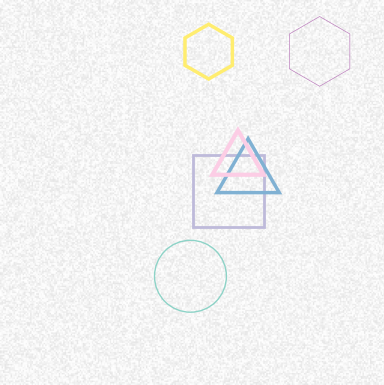[{"shape": "circle", "thickness": 1, "radius": 0.47, "center": [0.495, 0.282]}, {"shape": "square", "thickness": 2, "radius": 0.47, "center": [0.594, 0.503]}, {"shape": "triangle", "thickness": 2.5, "radius": 0.47, "center": [0.644, 0.546]}, {"shape": "triangle", "thickness": 3, "radius": 0.38, "center": [0.618, 0.585]}, {"shape": "hexagon", "thickness": 0.5, "radius": 0.45, "center": [0.83, 0.867]}, {"shape": "hexagon", "thickness": 2.5, "radius": 0.36, "center": [0.542, 0.866]}]